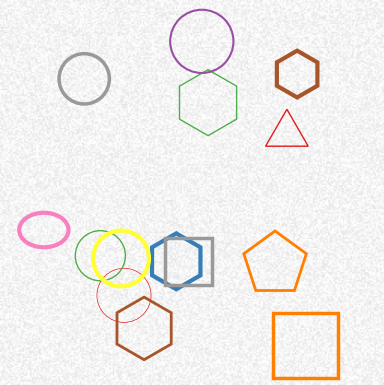[{"shape": "triangle", "thickness": 1, "radius": 0.32, "center": [0.745, 0.652]}, {"shape": "circle", "thickness": 0.5, "radius": 0.35, "center": [0.322, 0.233]}, {"shape": "hexagon", "thickness": 3, "radius": 0.36, "center": [0.458, 0.321]}, {"shape": "circle", "thickness": 1, "radius": 0.33, "center": [0.261, 0.336]}, {"shape": "hexagon", "thickness": 1, "radius": 0.43, "center": [0.54, 0.733]}, {"shape": "circle", "thickness": 1.5, "radius": 0.41, "center": [0.524, 0.893]}, {"shape": "square", "thickness": 2.5, "radius": 0.42, "center": [0.793, 0.103]}, {"shape": "pentagon", "thickness": 2, "radius": 0.43, "center": [0.715, 0.315]}, {"shape": "circle", "thickness": 3, "radius": 0.36, "center": [0.315, 0.329]}, {"shape": "hexagon", "thickness": 2, "radius": 0.41, "center": [0.374, 0.147]}, {"shape": "hexagon", "thickness": 3, "radius": 0.3, "center": [0.772, 0.808]}, {"shape": "oval", "thickness": 3, "radius": 0.32, "center": [0.114, 0.403]}, {"shape": "square", "thickness": 2.5, "radius": 0.31, "center": [0.489, 0.321]}, {"shape": "circle", "thickness": 2.5, "radius": 0.33, "center": [0.219, 0.795]}]